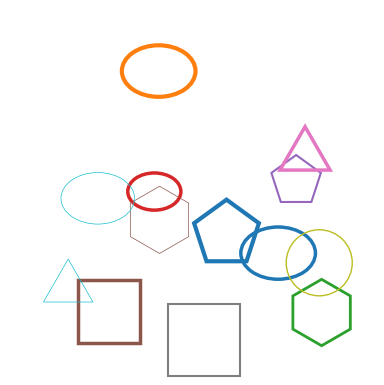[{"shape": "pentagon", "thickness": 3, "radius": 0.44, "center": [0.588, 0.393]}, {"shape": "oval", "thickness": 2.5, "radius": 0.48, "center": [0.722, 0.343]}, {"shape": "oval", "thickness": 3, "radius": 0.48, "center": [0.412, 0.815]}, {"shape": "hexagon", "thickness": 2, "radius": 0.43, "center": [0.835, 0.188]}, {"shape": "oval", "thickness": 2.5, "radius": 0.34, "center": [0.401, 0.502]}, {"shape": "pentagon", "thickness": 1.5, "radius": 0.34, "center": [0.769, 0.53]}, {"shape": "hexagon", "thickness": 0.5, "radius": 0.44, "center": [0.414, 0.429]}, {"shape": "square", "thickness": 2.5, "radius": 0.41, "center": [0.283, 0.191]}, {"shape": "triangle", "thickness": 2.5, "radius": 0.38, "center": [0.792, 0.596]}, {"shape": "square", "thickness": 1.5, "radius": 0.47, "center": [0.529, 0.117]}, {"shape": "circle", "thickness": 1, "radius": 0.43, "center": [0.829, 0.317]}, {"shape": "triangle", "thickness": 0.5, "radius": 0.37, "center": [0.177, 0.253]}, {"shape": "oval", "thickness": 0.5, "radius": 0.48, "center": [0.254, 0.485]}]